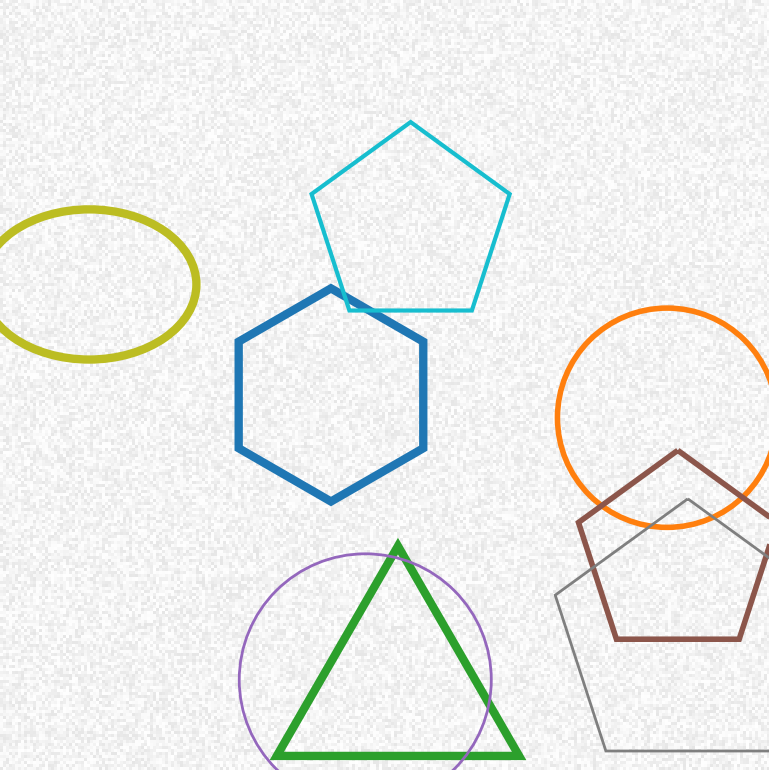[{"shape": "hexagon", "thickness": 3, "radius": 0.69, "center": [0.43, 0.487]}, {"shape": "circle", "thickness": 2, "radius": 0.71, "center": [0.866, 0.458]}, {"shape": "triangle", "thickness": 3, "radius": 0.91, "center": [0.517, 0.109]}, {"shape": "circle", "thickness": 1, "radius": 0.82, "center": [0.474, 0.117]}, {"shape": "pentagon", "thickness": 2, "radius": 0.68, "center": [0.88, 0.28]}, {"shape": "pentagon", "thickness": 1, "radius": 0.91, "center": [0.893, 0.171]}, {"shape": "oval", "thickness": 3, "radius": 0.7, "center": [0.116, 0.631]}, {"shape": "pentagon", "thickness": 1.5, "radius": 0.68, "center": [0.533, 0.706]}]